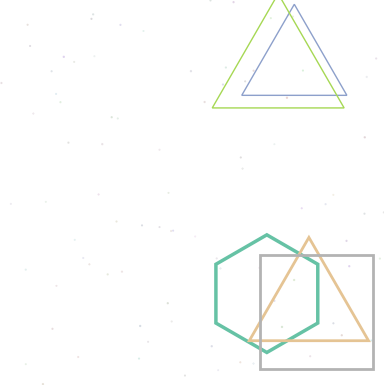[{"shape": "hexagon", "thickness": 2.5, "radius": 0.76, "center": [0.693, 0.237]}, {"shape": "triangle", "thickness": 1, "radius": 0.79, "center": [0.764, 0.831]}, {"shape": "triangle", "thickness": 1, "radius": 0.99, "center": [0.723, 0.819]}, {"shape": "triangle", "thickness": 2, "radius": 0.89, "center": [0.802, 0.204]}, {"shape": "square", "thickness": 2, "radius": 0.74, "center": [0.822, 0.19]}]